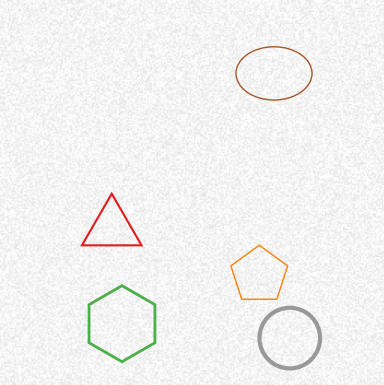[{"shape": "triangle", "thickness": 1.5, "radius": 0.45, "center": [0.29, 0.407]}, {"shape": "hexagon", "thickness": 2, "radius": 0.49, "center": [0.317, 0.159]}, {"shape": "pentagon", "thickness": 1, "radius": 0.39, "center": [0.673, 0.285]}, {"shape": "oval", "thickness": 1, "radius": 0.49, "center": [0.712, 0.809]}, {"shape": "circle", "thickness": 3, "radius": 0.39, "center": [0.753, 0.122]}]